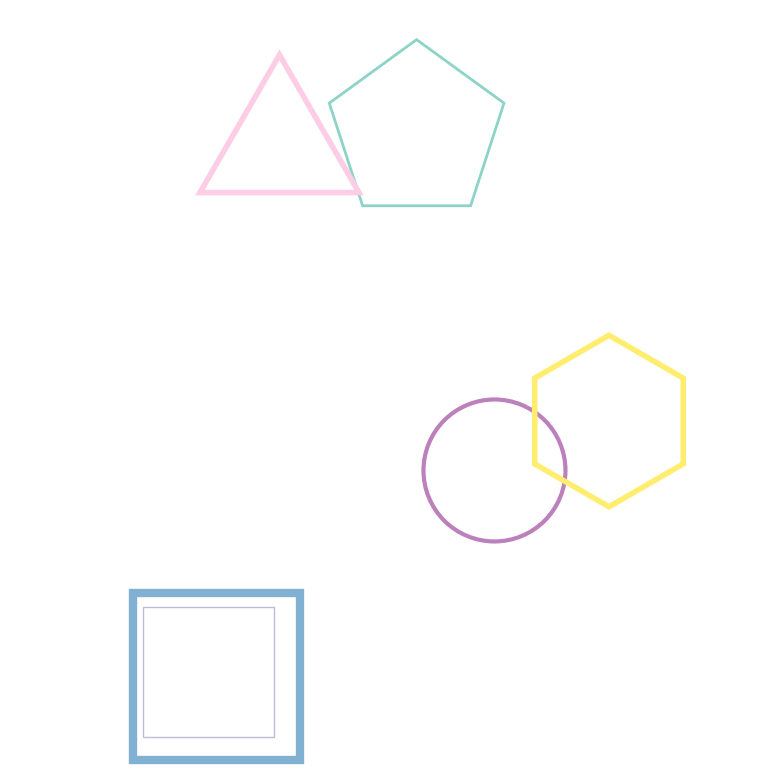[{"shape": "pentagon", "thickness": 1, "radius": 0.6, "center": [0.541, 0.829]}, {"shape": "square", "thickness": 0.5, "radius": 0.42, "center": [0.271, 0.128]}, {"shape": "square", "thickness": 3, "radius": 0.54, "center": [0.281, 0.122]}, {"shape": "triangle", "thickness": 2, "radius": 0.6, "center": [0.363, 0.81]}, {"shape": "circle", "thickness": 1.5, "radius": 0.46, "center": [0.642, 0.389]}, {"shape": "hexagon", "thickness": 2, "radius": 0.56, "center": [0.791, 0.453]}]